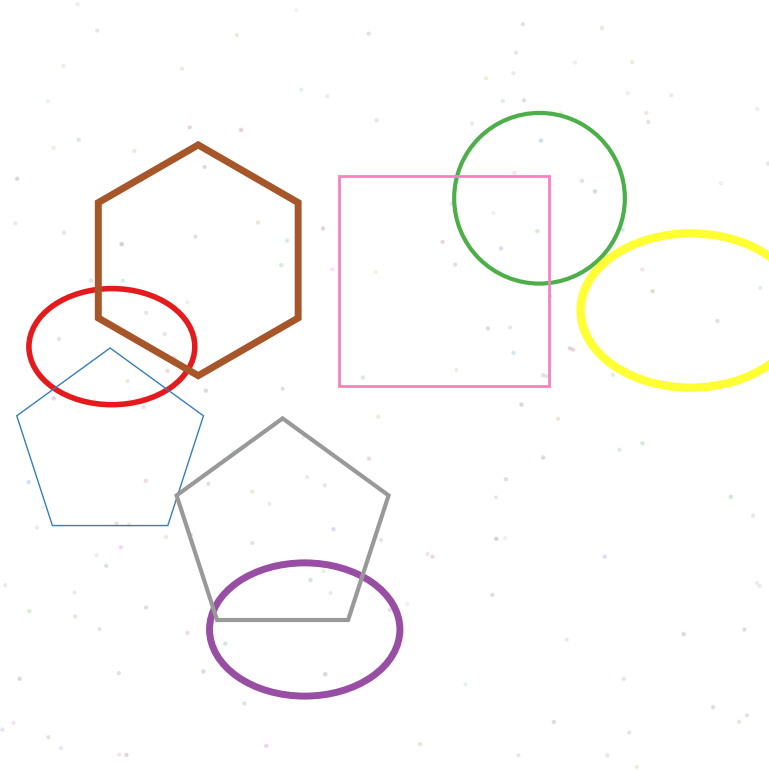[{"shape": "oval", "thickness": 2, "radius": 0.54, "center": [0.145, 0.55]}, {"shape": "pentagon", "thickness": 0.5, "radius": 0.64, "center": [0.143, 0.421]}, {"shape": "circle", "thickness": 1.5, "radius": 0.55, "center": [0.701, 0.743]}, {"shape": "oval", "thickness": 2.5, "radius": 0.62, "center": [0.396, 0.182]}, {"shape": "oval", "thickness": 3, "radius": 0.72, "center": [0.897, 0.597]}, {"shape": "hexagon", "thickness": 2.5, "radius": 0.75, "center": [0.257, 0.662]}, {"shape": "square", "thickness": 1, "radius": 0.68, "center": [0.576, 0.635]}, {"shape": "pentagon", "thickness": 1.5, "radius": 0.72, "center": [0.367, 0.312]}]